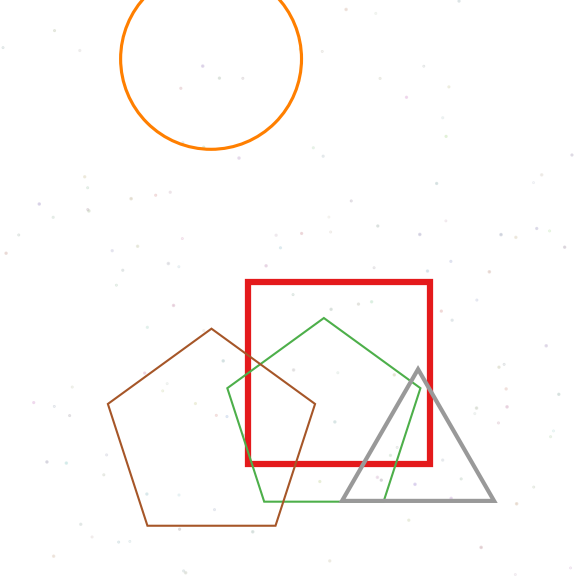[{"shape": "square", "thickness": 3, "radius": 0.79, "center": [0.587, 0.353]}, {"shape": "pentagon", "thickness": 1, "radius": 0.88, "center": [0.561, 0.273]}, {"shape": "circle", "thickness": 1.5, "radius": 0.78, "center": [0.365, 0.897]}, {"shape": "pentagon", "thickness": 1, "radius": 0.94, "center": [0.366, 0.241]}, {"shape": "triangle", "thickness": 2, "radius": 0.76, "center": [0.724, 0.208]}]